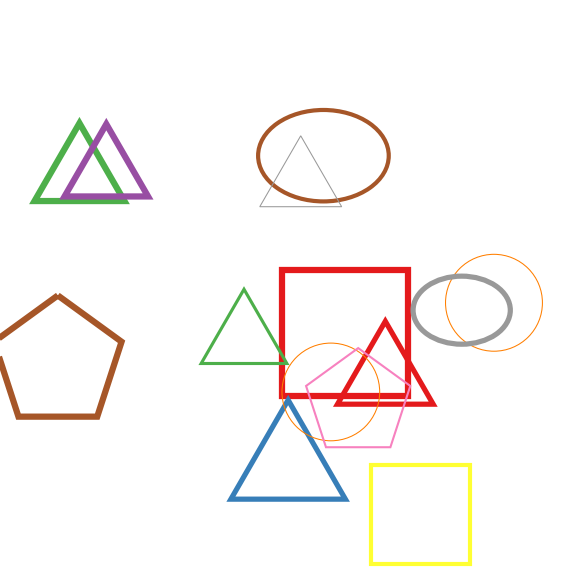[{"shape": "triangle", "thickness": 2.5, "radius": 0.48, "center": [0.667, 0.347]}, {"shape": "square", "thickness": 3, "radius": 0.55, "center": [0.597, 0.423]}, {"shape": "triangle", "thickness": 2.5, "radius": 0.57, "center": [0.499, 0.192]}, {"shape": "triangle", "thickness": 1.5, "radius": 0.43, "center": [0.423, 0.413]}, {"shape": "triangle", "thickness": 3, "radius": 0.45, "center": [0.138, 0.696]}, {"shape": "triangle", "thickness": 3, "radius": 0.42, "center": [0.184, 0.701]}, {"shape": "circle", "thickness": 0.5, "radius": 0.42, "center": [0.855, 0.475]}, {"shape": "circle", "thickness": 0.5, "radius": 0.42, "center": [0.573, 0.32]}, {"shape": "square", "thickness": 2, "radius": 0.43, "center": [0.728, 0.108]}, {"shape": "oval", "thickness": 2, "radius": 0.57, "center": [0.56, 0.73]}, {"shape": "pentagon", "thickness": 3, "radius": 0.58, "center": [0.1, 0.372]}, {"shape": "pentagon", "thickness": 1, "radius": 0.47, "center": [0.62, 0.301]}, {"shape": "triangle", "thickness": 0.5, "radius": 0.41, "center": [0.521, 0.682]}, {"shape": "oval", "thickness": 2.5, "radius": 0.42, "center": [0.799, 0.462]}]